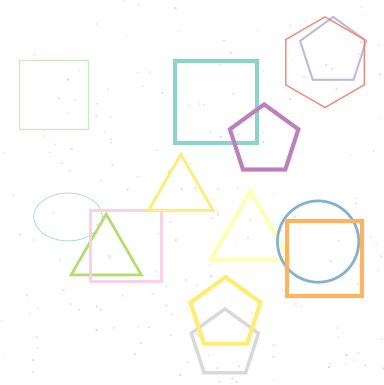[{"shape": "square", "thickness": 3, "radius": 0.53, "center": [0.561, 0.736]}, {"shape": "oval", "thickness": 0.5, "radius": 0.44, "center": [0.177, 0.436]}, {"shape": "triangle", "thickness": 3, "radius": 0.59, "center": [0.65, 0.385]}, {"shape": "pentagon", "thickness": 1.5, "radius": 0.45, "center": [0.865, 0.866]}, {"shape": "hexagon", "thickness": 1, "radius": 0.59, "center": [0.844, 0.838]}, {"shape": "circle", "thickness": 2, "radius": 0.53, "center": [0.826, 0.373]}, {"shape": "square", "thickness": 3, "radius": 0.49, "center": [0.842, 0.329]}, {"shape": "triangle", "thickness": 2, "radius": 0.53, "center": [0.276, 0.339]}, {"shape": "square", "thickness": 2, "radius": 0.46, "center": [0.327, 0.363]}, {"shape": "pentagon", "thickness": 2.5, "radius": 0.46, "center": [0.584, 0.106]}, {"shape": "pentagon", "thickness": 3, "radius": 0.47, "center": [0.686, 0.635]}, {"shape": "square", "thickness": 1, "radius": 0.45, "center": [0.14, 0.755]}, {"shape": "pentagon", "thickness": 3, "radius": 0.48, "center": [0.586, 0.185]}, {"shape": "triangle", "thickness": 2, "radius": 0.48, "center": [0.47, 0.502]}]